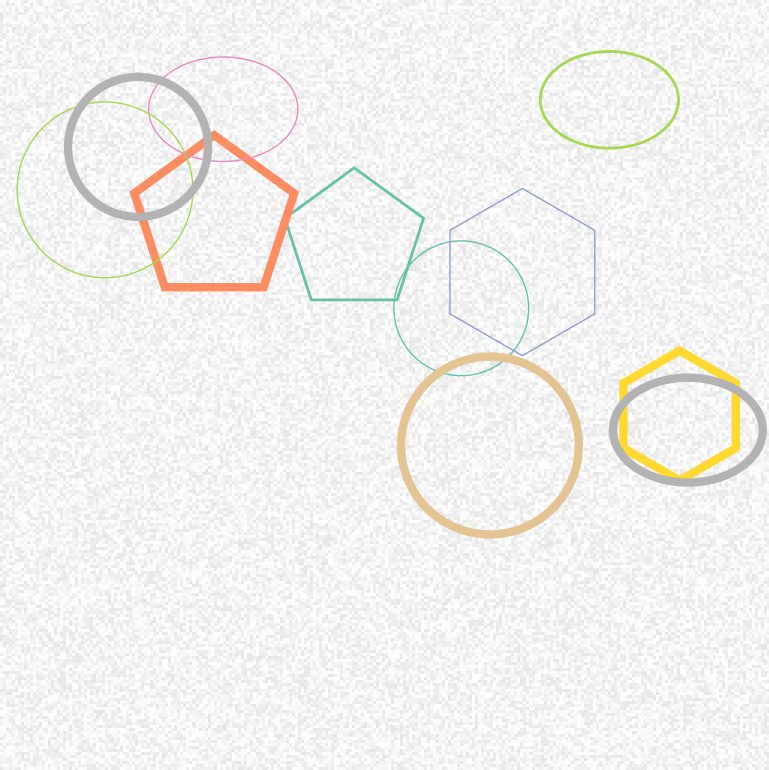[{"shape": "circle", "thickness": 0.5, "radius": 0.44, "center": [0.599, 0.6]}, {"shape": "pentagon", "thickness": 1, "radius": 0.47, "center": [0.46, 0.687]}, {"shape": "pentagon", "thickness": 3, "radius": 0.55, "center": [0.278, 0.715]}, {"shape": "hexagon", "thickness": 0.5, "radius": 0.54, "center": [0.678, 0.647]}, {"shape": "oval", "thickness": 0.5, "radius": 0.48, "center": [0.29, 0.858]}, {"shape": "oval", "thickness": 1, "radius": 0.45, "center": [0.791, 0.87]}, {"shape": "circle", "thickness": 0.5, "radius": 0.57, "center": [0.136, 0.753]}, {"shape": "hexagon", "thickness": 3, "radius": 0.42, "center": [0.883, 0.46]}, {"shape": "circle", "thickness": 3, "radius": 0.58, "center": [0.636, 0.421]}, {"shape": "circle", "thickness": 3, "radius": 0.45, "center": [0.179, 0.809]}, {"shape": "oval", "thickness": 3, "radius": 0.49, "center": [0.893, 0.441]}]